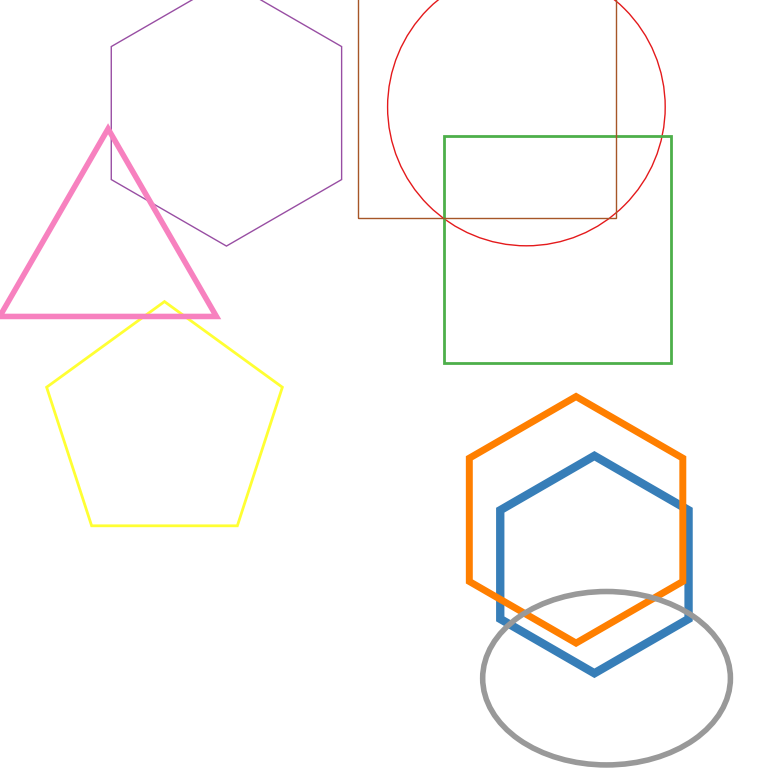[{"shape": "circle", "thickness": 0.5, "radius": 0.9, "center": [0.684, 0.861]}, {"shape": "hexagon", "thickness": 3, "radius": 0.71, "center": [0.772, 0.267]}, {"shape": "square", "thickness": 1, "radius": 0.74, "center": [0.724, 0.676]}, {"shape": "hexagon", "thickness": 0.5, "radius": 0.86, "center": [0.294, 0.853]}, {"shape": "hexagon", "thickness": 2.5, "radius": 0.8, "center": [0.748, 0.325]}, {"shape": "pentagon", "thickness": 1, "radius": 0.8, "center": [0.214, 0.447]}, {"shape": "square", "thickness": 0.5, "radius": 0.84, "center": [0.632, 0.884]}, {"shape": "triangle", "thickness": 2, "radius": 0.81, "center": [0.14, 0.67]}, {"shape": "oval", "thickness": 2, "radius": 0.8, "center": [0.788, 0.119]}]